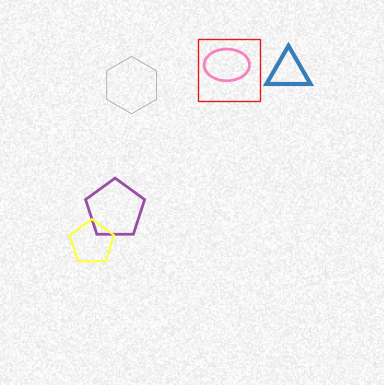[{"shape": "square", "thickness": 1, "radius": 0.4, "center": [0.595, 0.818]}, {"shape": "triangle", "thickness": 3, "radius": 0.33, "center": [0.749, 0.815]}, {"shape": "pentagon", "thickness": 2, "radius": 0.4, "center": [0.299, 0.457]}, {"shape": "pentagon", "thickness": 1.5, "radius": 0.3, "center": [0.239, 0.37]}, {"shape": "oval", "thickness": 2, "radius": 0.29, "center": [0.589, 0.831]}, {"shape": "hexagon", "thickness": 0.5, "radius": 0.37, "center": [0.342, 0.779]}]